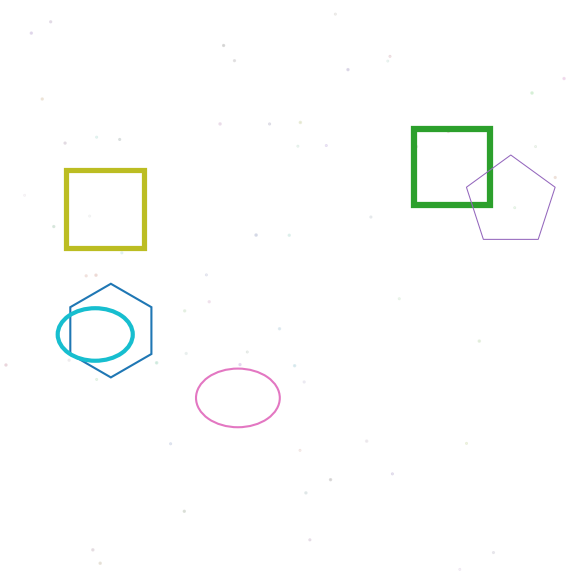[{"shape": "hexagon", "thickness": 1, "radius": 0.41, "center": [0.192, 0.427]}, {"shape": "square", "thickness": 3, "radius": 0.33, "center": [0.783, 0.71]}, {"shape": "pentagon", "thickness": 0.5, "radius": 0.4, "center": [0.884, 0.65]}, {"shape": "oval", "thickness": 1, "radius": 0.36, "center": [0.412, 0.31]}, {"shape": "square", "thickness": 2.5, "radius": 0.34, "center": [0.181, 0.638]}, {"shape": "oval", "thickness": 2, "radius": 0.32, "center": [0.165, 0.42]}]